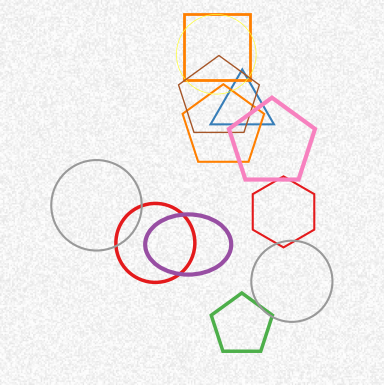[{"shape": "hexagon", "thickness": 1.5, "radius": 0.46, "center": [0.736, 0.45]}, {"shape": "circle", "thickness": 2.5, "radius": 0.51, "center": [0.404, 0.369]}, {"shape": "triangle", "thickness": 1.5, "radius": 0.48, "center": [0.629, 0.725]}, {"shape": "pentagon", "thickness": 2.5, "radius": 0.42, "center": [0.628, 0.155]}, {"shape": "oval", "thickness": 3, "radius": 0.56, "center": [0.489, 0.365]}, {"shape": "square", "thickness": 2, "radius": 0.43, "center": [0.565, 0.878]}, {"shape": "pentagon", "thickness": 1.5, "radius": 0.56, "center": [0.58, 0.67]}, {"shape": "circle", "thickness": 0.5, "radius": 0.52, "center": [0.562, 0.859]}, {"shape": "pentagon", "thickness": 1, "radius": 0.55, "center": [0.569, 0.745]}, {"shape": "pentagon", "thickness": 3, "radius": 0.59, "center": [0.706, 0.629]}, {"shape": "circle", "thickness": 1.5, "radius": 0.53, "center": [0.758, 0.269]}, {"shape": "circle", "thickness": 1.5, "radius": 0.59, "center": [0.251, 0.467]}]